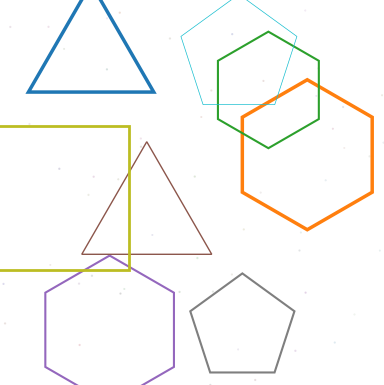[{"shape": "triangle", "thickness": 2.5, "radius": 0.94, "center": [0.237, 0.855]}, {"shape": "hexagon", "thickness": 2.5, "radius": 0.97, "center": [0.798, 0.598]}, {"shape": "hexagon", "thickness": 1.5, "radius": 0.76, "center": [0.697, 0.766]}, {"shape": "hexagon", "thickness": 1.5, "radius": 0.96, "center": [0.285, 0.143]}, {"shape": "triangle", "thickness": 1, "radius": 0.97, "center": [0.381, 0.437]}, {"shape": "pentagon", "thickness": 1.5, "radius": 0.71, "center": [0.63, 0.148]}, {"shape": "square", "thickness": 2, "radius": 0.93, "center": [0.148, 0.485]}, {"shape": "pentagon", "thickness": 0.5, "radius": 0.79, "center": [0.621, 0.856]}]